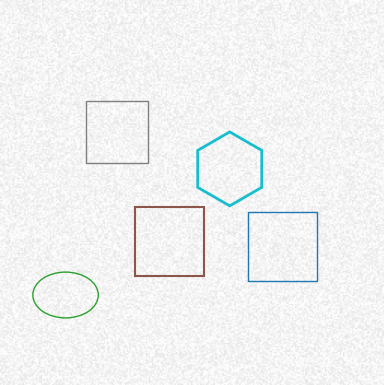[{"shape": "square", "thickness": 1, "radius": 0.45, "center": [0.734, 0.359]}, {"shape": "oval", "thickness": 1, "radius": 0.42, "center": [0.17, 0.234]}, {"shape": "square", "thickness": 1.5, "radius": 0.45, "center": [0.439, 0.372]}, {"shape": "square", "thickness": 1, "radius": 0.4, "center": [0.305, 0.658]}, {"shape": "hexagon", "thickness": 2, "radius": 0.48, "center": [0.597, 0.561]}]